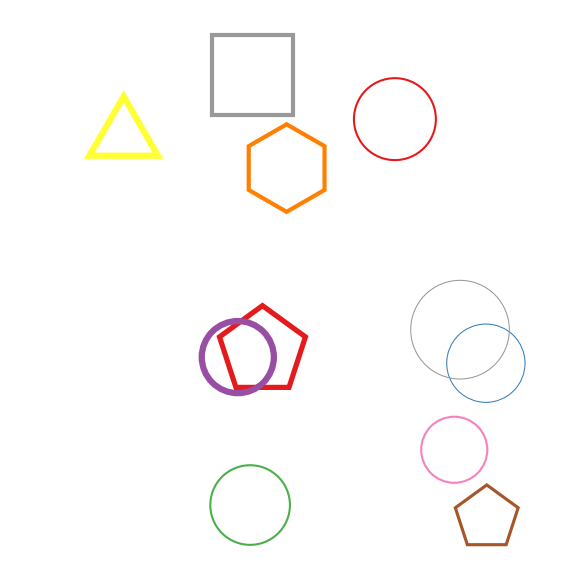[{"shape": "pentagon", "thickness": 2.5, "radius": 0.39, "center": [0.454, 0.392]}, {"shape": "circle", "thickness": 1, "radius": 0.35, "center": [0.684, 0.793]}, {"shape": "circle", "thickness": 0.5, "radius": 0.34, "center": [0.841, 0.37]}, {"shape": "circle", "thickness": 1, "radius": 0.34, "center": [0.433, 0.125]}, {"shape": "circle", "thickness": 3, "radius": 0.31, "center": [0.412, 0.381]}, {"shape": "hexagon", "thickness": 2, "radius": 0.38, "center": [0.496, 0.708]}, {"shape": "triangle", "thickness": 3, "radius": 0.34, "center": [0.214, 0.764]}, {"shape": "pentagon", "thickness": 1.5, "radius": 0.29, "center": [0.843, 0.102]}, {"shape": "circle", "thickness": 1, "radius": 0.29, "center": [0.787, 0.22]}, {"shape": "circle", "thickness": 0.5, "radius": 0.43, "center": [0.797, 0.428]}, {"shape": "square", "thickness": 2, "radius": 0.35, "center": [0.437, 0.869]}]